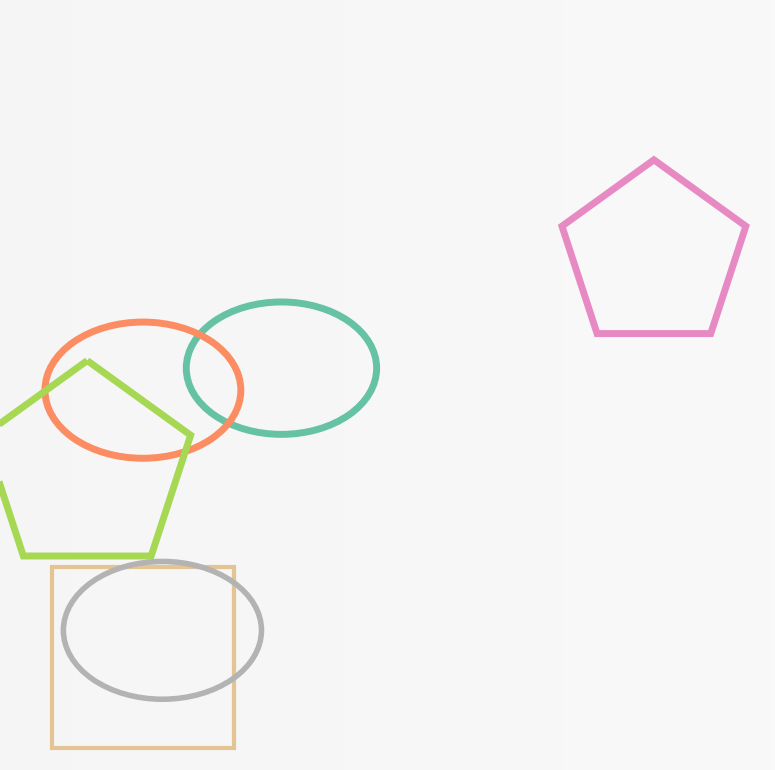[{"shape": "oval", "thickness": 2.5, "radius": 0.61, "center": [0.363, 0.522]}, {"shape": "oval", "thickness": 2.5, "radius": 0.63, "center": [0.184, 0.493]}, {"shape": "pentagon", "thickness": 2.5, "radius": 0.62, "center": [0.844, 0.668]}, {"shape": "pentagon", "thickness": 2.5, "radius": 0.7, "center": [0.113, 0.391]}, {"shape": "square", "thickness": 1.5, "radius": 0.59, "center": [0.185, 0.146]}, {"shape": "oval", "thickness": 2, "radius": 0.64, "center": [0.21, 0.181]}]